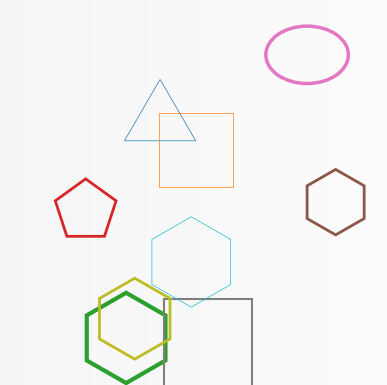[{"shape": "triangle", "thickness": 0.5, "radius": 0.53, "center": [0.413, 0.687]}, {"shape": "square", "thickness": 0.5, "radius": 0.48, "center": [0.507, 0.611]}, {"shape": "hexagon", "thickness": 3, "radius": 0.59, "center": [0.325, 0.122]}, {"shape": "pentagon", "thickness": 2, "radius": 0.41, "center": [0.221, 0.453]}, {"shape": "hexagon", "thickness": 2, "radius": 0.43, "center": [0.866, 0.475]}, {"shape": "oval", "thickness": 2.5, "radius": 0.53, "center": [0.793, 0.858]}, {"shape": "square", "thickness": 1.5, "radius": 0.57, "center": [0.537, 0.109]}, {"shape": "hexagon", "thickness": 2, "radius": 0.53, "center": [0.348, 0.172]}, {"shape": "hexagon", "thickness": 0.5, "radius": 0.59, "center": [0.494, 0.32]}]